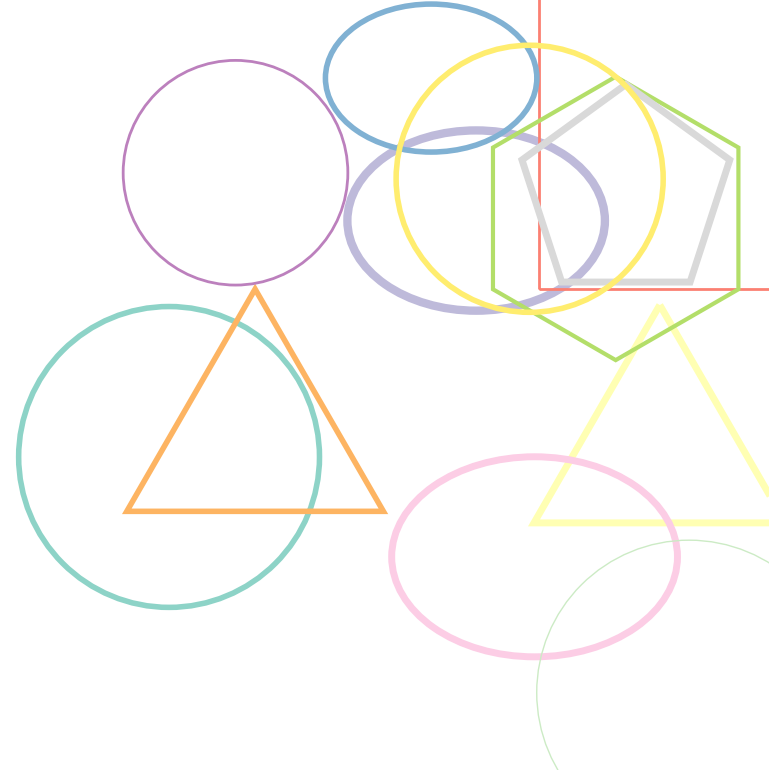[{"shape": "circle", "thickness": 2, "radius": 0.98, "center": [0.22, 0.407]}, {"shape": "triangle", "thickness": 2.5, "radius": 0.94, "center": [0.857, 0.415]}, {"shape": "oval", "thickness": 3, "radius": 0.84, "center": [0.618, 0.714]}, {"shape": "square", "thickness": 1, "radius": 0.98, "center": [0.896, 0.82]}, {"shape": "oval", "thickness": 2, "radius": 0.69, "center": [0.56, 0.899]}, {"shape": "triangle", "thickness": 2, "radius": 0.96, "center": [0.331, 0.432]}, {"shape": "hexagon", "thickness": 1.5, "radius": 0.92, "center": [0.8, 0.716]}, {"shape": "oval", "thickness": 2.5, "radius": 0.93, "center": [0.694, 0.277]}, {"shape": "pentagon", "thickness": 2.5, "radius": 0.71, "center": [0.813, 0.748]}, {"shape": "circle", "thickness": 1, "radius": 0.73, "center": [0.306, 0.776]}, {"shape": "circle", "thickness": 0.5, "radius": 0.99, "center": [0.895, 0.101]}, {"shape": "circle", "thickness": 2, "radius": 0.87, "center": [0.688, 0.768]}]